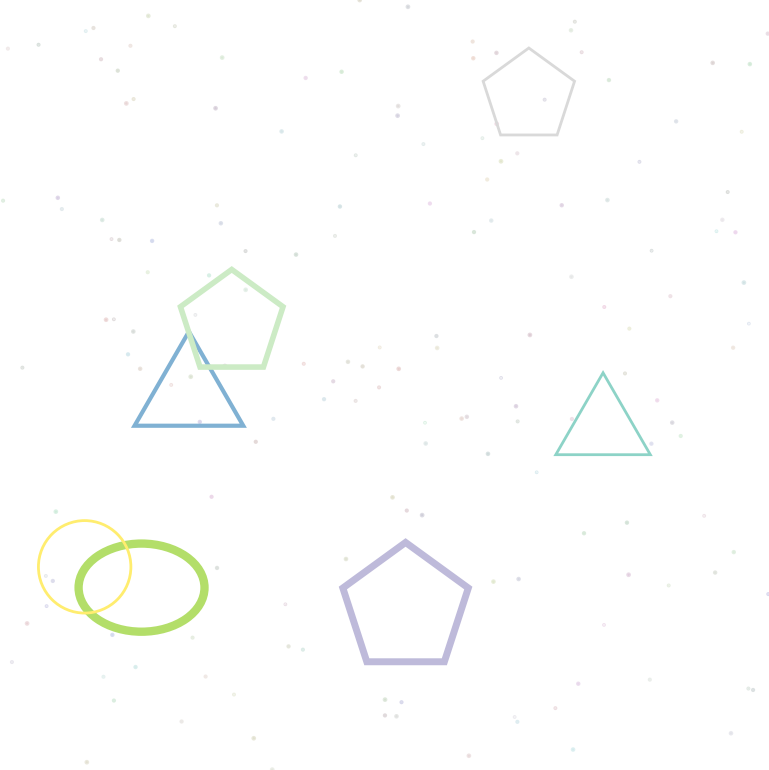[{"shape": "triangle", "thickness": 1, "radius": 0.35, "center": [0.783, 0.445]}, {"shape": "pentagon", "thickness": 2.5, "radius": 0.43, "center": [0.527, 0.21]}, {"shape": "triangle", "thickness": 1.5, "radius": 0.41, "center": [0.245, 0.488]}, {"shape": "oval", "thickness": 3, "radius": 0.41, "center": [0.184, 0.237]}, {"shape": "pentagon", "thickness": 1, "radius": 0.31, "center": [0.687, 0.875]}, {"shape": "pentagon", "thickness": 2, "radius": 0.35, "center": [0.301, 0.58]}, {"shape": "circle", "thickness": 1, "radius": 0.3, "center": [0.11, 0.264]}]